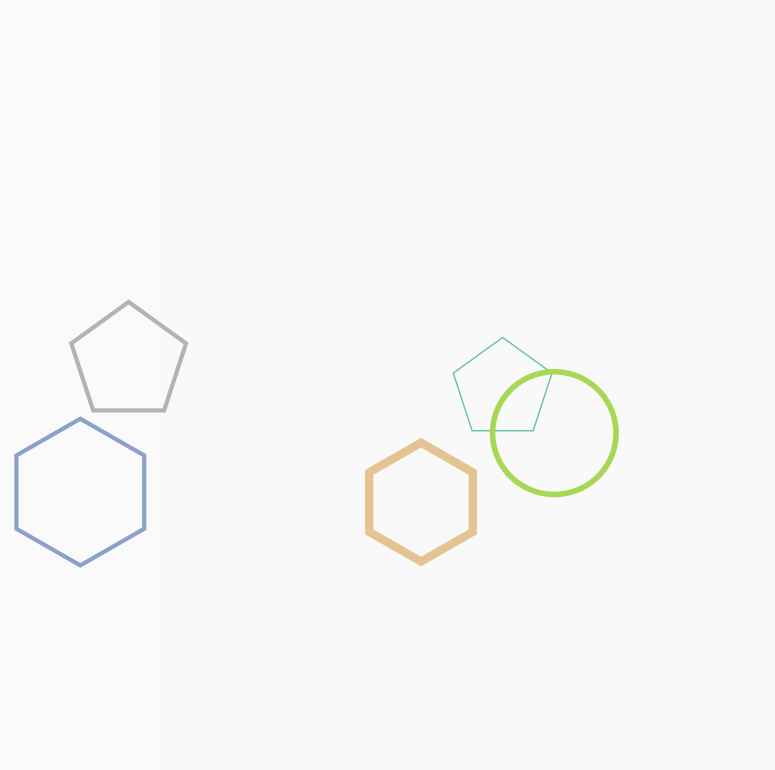[{"shape": "pentagon", "thickness": 0.5, "radius": 0.33, "center": [0.649, 0.495]}, {"shape": "hexagon", "thickness": 1.5, "radius": 0.48, "center": [0.104, 0.361]}, {"shape": "circle", "thickness": 2, "radius": 0.4, "center": [0.715, 0.438]}, {"shape": "hexagon", "thickness": 3, "radius": 0.39, "center": [0.543, 0.348]}, {"shape": "pentagon", "thickness": 1.5, "radius": 0.39, "center": [0.166, 0.53]}]